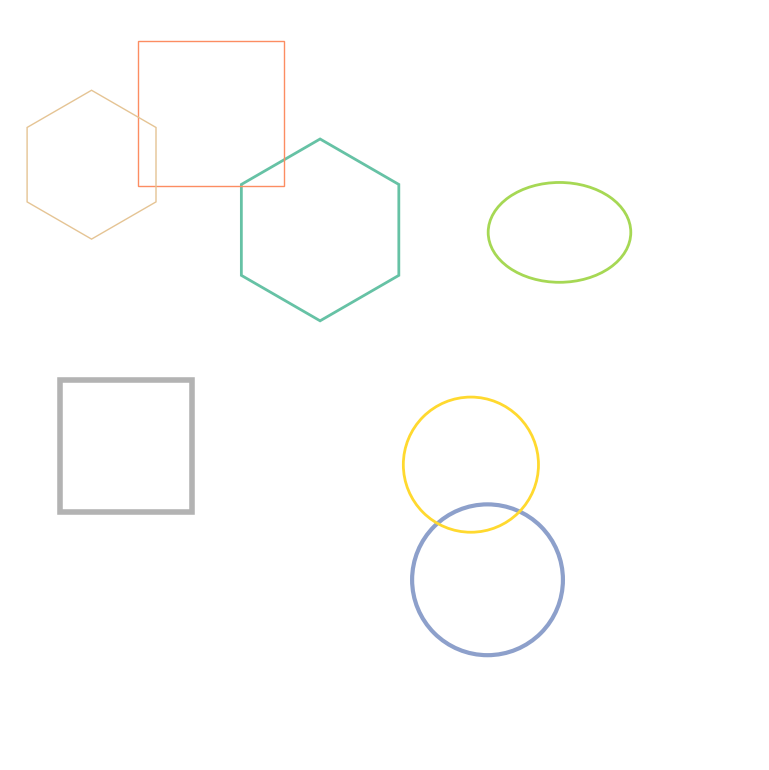[{"shape": "hexagon", "thickness": 1, "radius": 0.59, "center": [0.416, 0.701]}, {"shape": "square", "thickness": 0.5, "radius": 0.47, "center": [0.274, 0.853]}, {"shape": "circle", "thickness": 1.5, "radius": 0.49, "center": [0.633, 0.247]}, {"shape": "oval", "thickness": 1, "radius": 0.46, "center": [0.727, 0.698]}, {"shape": "circle", "thickness": 1, "radius": 0.44, "center": [0.612, 0.397]}, {"shape": "hexagon", "thickness": 0.5, "radius": 0.48, "center": [0.119, 0.786]}, {"shape": "square", "thickness": 2, "radius": 0.43, "center": [0.164, 0.421]}]